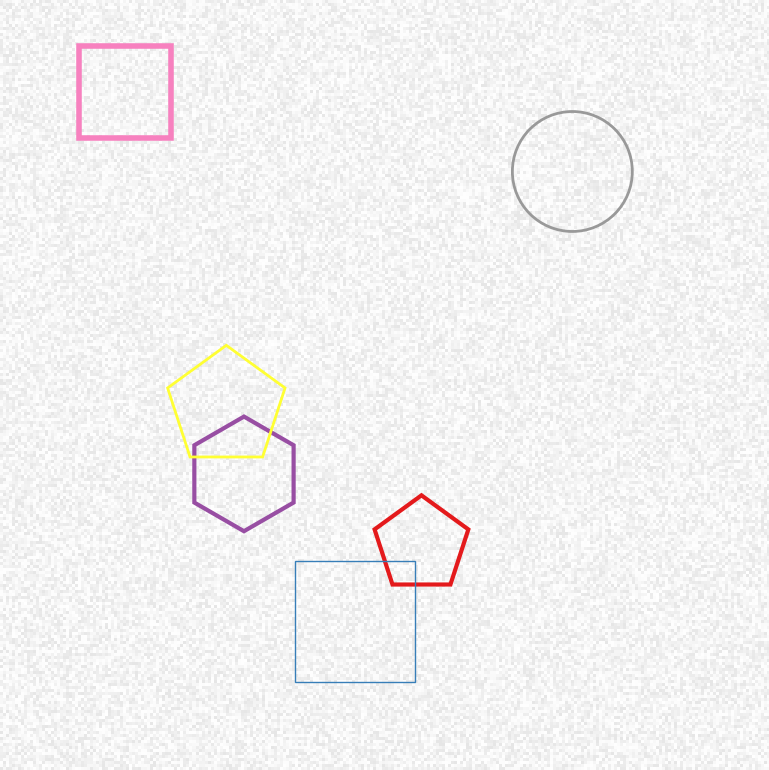[{"shape": "pentagon", "thickness": 1.5, "radius": 0.32, "center": [0.547, 0.293]}, {"shape": "square", "thickness": 0.5, "radius": 0.39, "center": [0.461, 0.193]}, {"shape": "hexagon", "thickness": 1.5, "radius": 0.37, "center": [0.317, 0.385]}, {"shape": "pentagon", "thickness": 1, "radius": 0.4, "center": [0.294, 0.471]}, {"shape": "square", "thickness": 2, "radius": 0.3, "center": [0.162, 0.881]}, {"shape": "circle", "thickness": 1, "radius": 0.39, "center": [0.743, 0.777]}]